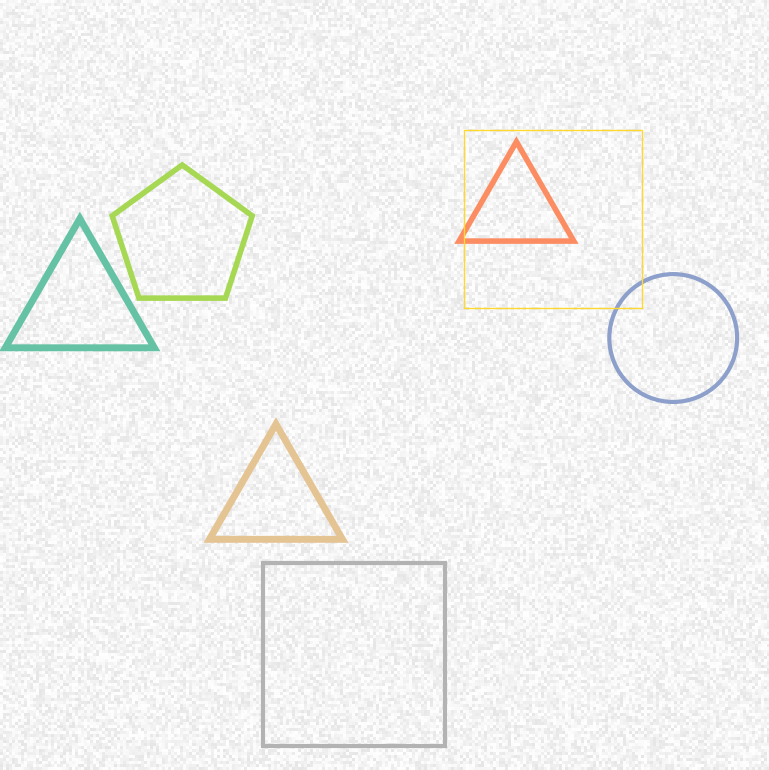[{"shape": "triangle", "thickness": 2.5, "radius": 0.56, "center": [0.104, 0.604]}, {"shape": "triangle", "thickness": 2, "radius": 0.43, "center": [0.671, 0.73]}, {"shape": "circle", "thickness": 1.5, "radius": 0.42, "center": [0.874, 0.561]}, {"shape": "pentagon", "thickness": 2, "radius": 0.48, "center": [0.237, 0.69]}, {"shape": "square", "thickness": 0.5, "radius": 0.58, "center": [0.718, 0.716]}, {"shape": "triangle", "thickness": 2.5, "radius": 0.5, "center": [0.358, 0.349]}, {"shape": "square", "thickness": 1.5, "radius": 0.59, "center": [0.46, 0.15]}]